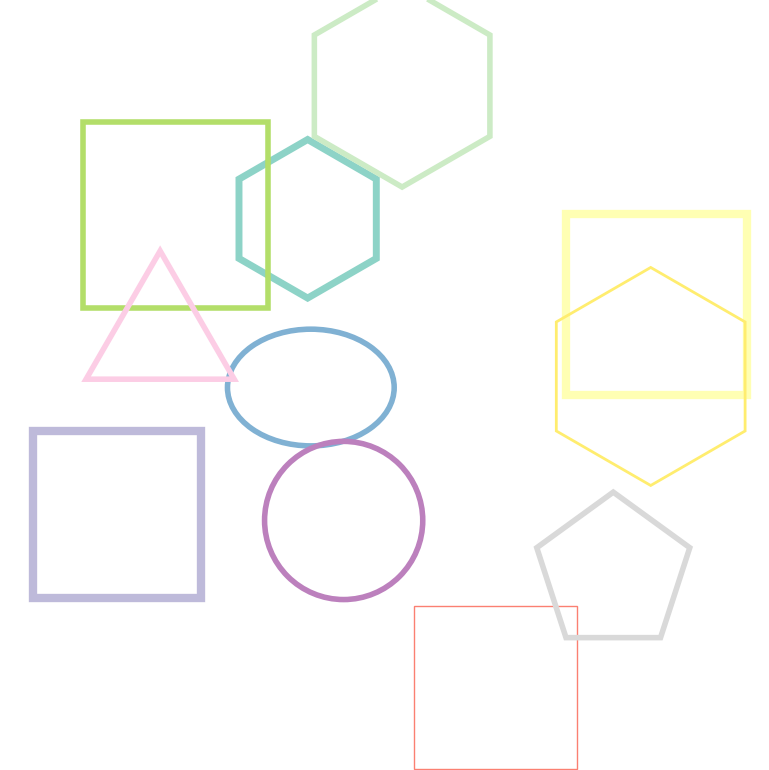[{"shape": "hexagon", "thickness": 2.5, "radius": 0.51, "center": [0.4, 0.716]}, {"shape": "square", "thickness": 3, "radius": 0.59, "center": [0.853, 0.604]}, {"shape": "square", "thickness": 3, "radius": 0.54, "center": [0.152, 0.332]}, {"shape": "square", "thickness": 0.5, "radius": 0.53, "center": [0.644, 0.107]}, {"shape": "oval", "thickness": 2, "radius": 0.54, "center": [0.404, 0.497]}, {"shape": "square", "thickness": 2, "radius": 0.6, "center": [0.228, 0.721]}, {"shape": "triangle", "thickness": 2, "radius": 0.56, "center": [0.208, 0.563]}, {"shape": "pentagon", "thickness": 2, "radius": 0.52, "center": [0.796, 0.256]}, {"shape": "circle", "thickness": 2, "radius": 0.51, "center": [0.446, 0.324]}, {"shape": "hexagon", "thickness": 2, "radius": 0.66, "center": [0.522, 0.889]}, {"shape": "hexagon", "thickness": 1, "radius": 0.71, "center": [0.845, 0.511]}]